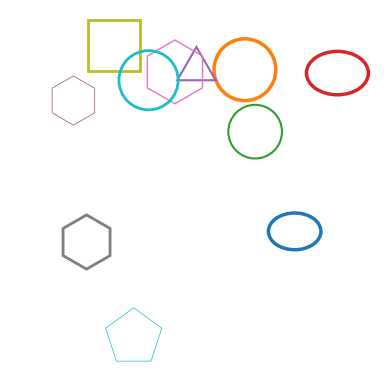[{"shape": "oval", "thickness": 2.5, "radius": 0.34, "center": [0.765, 0.399]}, {"shape": "circle", "thickness": 2.5, "radius": 0.4, "center": [0.636, 0.819]}, {"shape": "circle", "thickness": 1.5, "radius": 0.35, "center": [0.663, 0.658]}, {"shape": "oval", "thickness": 2.5, "radius": 0.4, "center": [0.876, 0.81]}, {"shape": "triangle", "thickness": 1.5, "radius": 0.29, "center": [0.51, 0.82]}, {"shape": "hexagon", "thickness": 0.5, "radius": 0.32, "center": [0.191, 0.739]}, {"shape": "hexagon", "thickness": 1, "radius": 0.41, "center": [0.454, 0.813]}, {"shape": "hexagon", "thickness": 2, "radius": 0.35, "center": [0.225, 0.371]}, {"shape": "square", "thickness": 2, "radius": 0.33, "center": [0.296, 0.881]}, {"shape": "pentagon", "thickness": 0.5, "radius": 0.38, "center": [0.347, 0.124]}, {"shape": "circle", "thickness": 2, "radius": 0.38, "center": [0.386, 0.792]}]